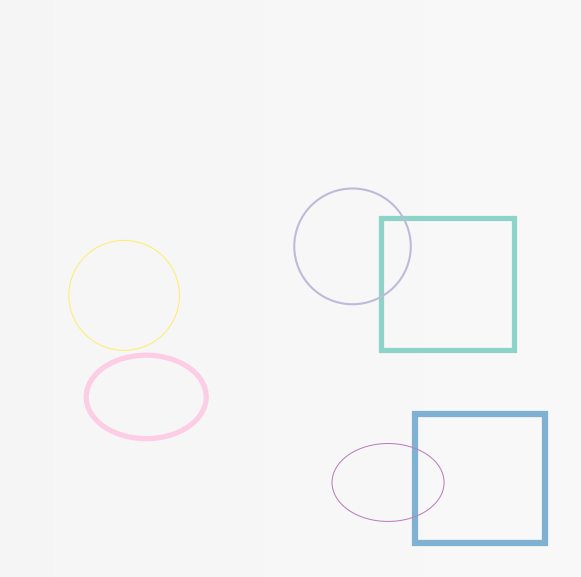[{"shape": "square", "thickness": 2.5, "radius": 0.57, "center": [0.77, 0.507]}, {"shape": "circle", "thickness": 1, "radius": 0.5, "center": [0.606, 0.573]}, {"shape": "square", "thickness": 3, "radius": 0.56, "center": [0.826, 0.171]}, {"shape": "oval", "thickness": 2.5, "radius": 0.52, "center": [0.252, 0.312]}, {"shape": "oval", "thickness": 0.5, "radius": 0.48, "center": [0.668, 0.164]}, {"shape": "circle", "thickness": 0.5, "radius": 0.48, "center": [0.214, 0.488]}]